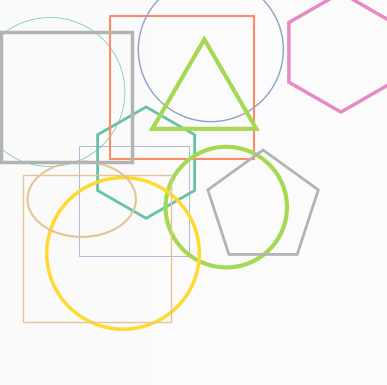[{"shape": "circle", "thickness": 0.5, "radius": 0.97, "center": [0.129, 0.761]}, {"shape": "hexagon", "thickness": 2, "radius": 0.72, "center": [0.377, 0.578]}, {"shape": "square", "thickness": 1.5, "radius": 0.93, "center": [0.469, 0.773]}, {"shape": "circle", "thickness": 1, "radius": 0.94, "center": [0.544, 0.871]}, {"shape": "square", "thickness": 0.5, "radius": 0.71, "center": [0.346, 0.477]}, {"shape": "hexagon", "thickness": 2.5, "radius": 0.78, "center": [0.88, 0.864]}, {"shape": "circle", "thickness": 3, "radius": 0.78, "center": [0.584, 0.462]}, {"shape": "triangle", "thickness": 3, "radius": 0.77, "center": [0.527, 0.743]}, {"shape": "circle", "thickness": 2.5, "radius": 0.98, "center": [0.318, 0.342]}, {"shape": "oval", "thickness": 1.5, "radius": 0.7, "center": [0.211, 0.483]}, {"shape": "square", "thickness": 1, "radius": 0.96, "center": [0.25, 0.355]}, {"shape": "square", "thickness": 2.5, "radius": 0.84, "center": [0.172, 0.747]}, {"shape": "pentagon", "thickness": 2, "radius": 0.75, "center": [0.679, 0.46]}]